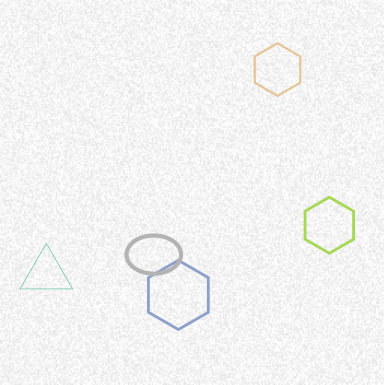[{"shape": "triangle", "thickness": 0.5, "radius": 0.39, "center": [0.12, 0.289]}, {"shape": "hexagon", "thickness": 2, "radius": 0.45, "center": [0.463, 0.234]}, {"shape": "hexagon", "thickness": 2, "radius": 0.36, "center": [0.855, 0.415]}, {"shape": "hexagon", "thickness": 1.5, "radius": 0.34, "center": [0.721, 0.819]}, {"shape": "oval", "thickness": 3, "radius": 0.35, "center": [0.399, 0.339]}]